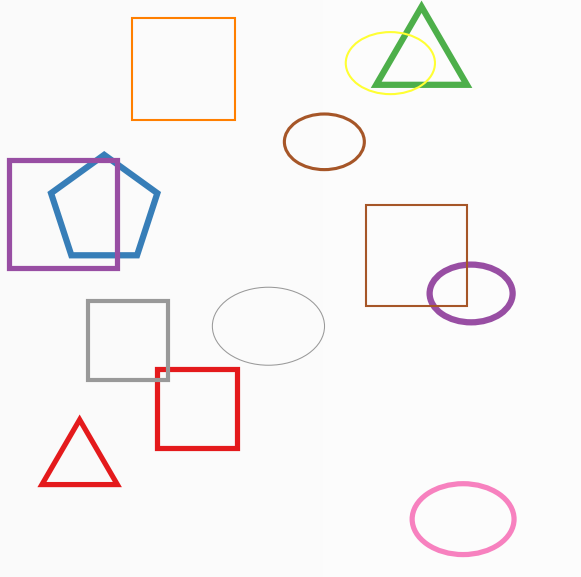[{"shape": "triangle", "thickness": 2.5, "radius": 0.37, "center": [0.137, 0.198]}, {"shape": "square", "thickness": 2.5, "radius": 0.34, "center": [0.339, 0.291]}, {"shape": "pentagon", "thickness": 3, "radius": 0.48, "center": [0.179, 0.635]}, {"shape": "triangle", "thickness": 3, "radius": 0.45, "center": [0.725, 0.897]}, {"shape": "square", "thickness": 2.5, "radius": 0.46, "center": [0.108, 0.628]}, {"shape": "oval", "thickness": 3, "radius": 0.36, "center": [0.811, 0.491]}, {"shape": "square", "thickness": 1, "radius": 0.44, "center": [0.316, 0.879]}, {"shape": "oval", "thickness": 1, "radius": 0.38, "center": [0.672, 0.89]}, {"shape": "oval", "thickness": 1.5, "radius": 0.34, "center": [0.558, 0.754]}, {"shape": "square", "thickness": 1, "radius": 0.43, "center": [0.716, 0.557]}, {"shape": "oval", "thickness": 2.5, "radius": 0.44, "center": [0.797, 0.1]}, {"shape": "oval", "thickness": 0.5, "radius": 0.48, "center": [0.462, 0.434]}, {"shape": "square", "thickness": 2, "radius": 0.34, "center": [0.221, 0.409]}]